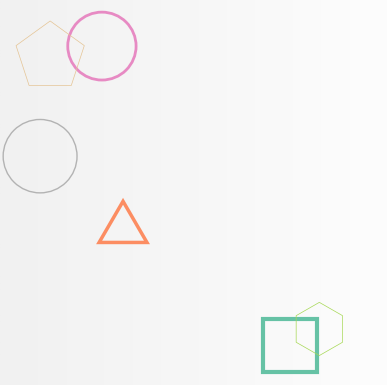[{"shape": "square", "thickness": 3, "radius": 0.35, "center": [0.749, 0.102]}, {"shape": "triangle", "thickness": 2.5, "radius": 0.36, "center": [0.318, 0.406]}, {"shape": "circle", "thickness": 2, "radius": 0.44, "center": [0.263, 0.88]}, {"shape": "hexagon", "thickness": 0.5, "radius": 0.35, "center": [0.824, 0.146]}, {"shape": "pentagon", "thickness": 0.5, "radius": 0.46, "center": [0.129, 0.853]}, {"shape": "circle", "thickness": 1, "radius": 0.48, "center": [0.103, 0.594]}]